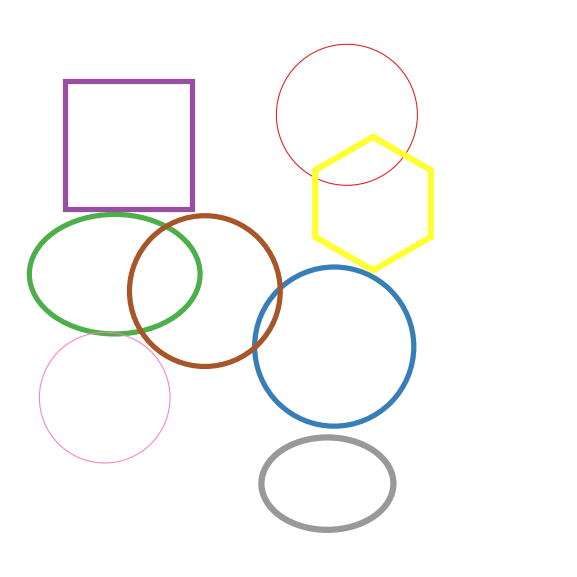[{"shape": "circle", "thickness": 0.5, "radius": 0.61, "center": [0.601, 0.8]}, {"shape": "circle", "thickness": 2.5, "radius": 0.69, "center": [0.579, 0.399]}, {"shape": "oval", "thickness": 2.5, "radius": 0.74, "center": [0.199, 0.524]}, {"shape": "square", "thickness": 2.5, "radius": 0.55, "center": [0.222, 0.748]}, {"shape": "hexagon", "thickness": 3, "radius": 0.58, "center": [0.646, 0.647]}, {"shape": "circle", "thickness": 2.5, "radius": 0.65, "center": [0.355, 0.495]}, {"shape": "circle", "thickness": 0.5, "radius": 0.57, "center": [0.181, 0.311]}, {"shape": "oval", "thickness": 3, "radius": 0.57, "center": [0.567, 0.162]}]